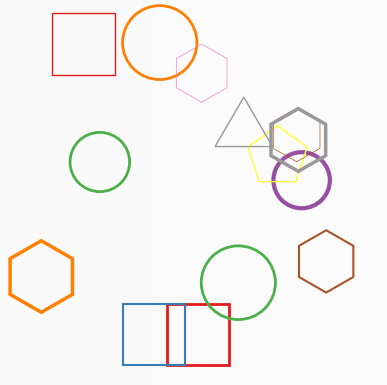[{"shape": "square", "thickness": 2, "radius": 0.4, "center": [0.51, 0.131]}, {"shape": "square", "thickness": 1, "radius": 0.4, "center": [0.215, 0.886]}, {"shape": "square", "thickness": 1.5, "radius": 0.4, "center": [0.396, 0.131]}, {"shape": "circle", "thickness": 2, "radius": 0.48, "center": [0.615, 0.266]}, {"shape": "circle", "thickness": 2, "radius": 0.38, "center": [0.258, 0.579]}, {"shape": "circle", "thickness": 3, "radius": 0.36, "center": [0.778, 0.532]}, {"shape": "hexagon", "thickness": 2.5, "radius": 0.46, "center": [0.106, 0.282]}, {"shape": "circle", "thickness": 2, "radius": 0.48, "center": [0.412, 0.889]}, {"shape": "pentagon", "thickness": 1, "radius": 0.4, "center": [0.716, 0.593]}, {"shape": "hexagon", "thickness": 0.5, "radius": 0.35, "center": [0.765, 0.649]}, {"shape": "hexagon", "thickness": 1.5, "radius": 0.4, "center": [0.842, 0.321]}, {"shape": "hexagon", "thickness": 0.5, "radius": 0.38, "center": [0.52, 0.81]}, {"shape": "triangle", "thickness": 1, "radius": 0.43, "center": [0.629, 0.662]}, {"shape": "hexagon", "thickness": 2.5, "radius": 0.41, "center": [0.77, 0.636]}]